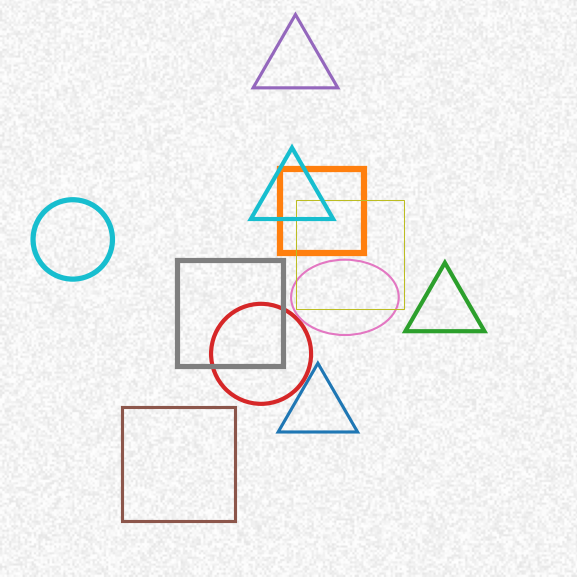[{"shape": "triangle", "thickness": 1.5, "radius": 0.4, "center": [0.55, 0.291]}, {"shape": "square", "thickness": 3, "radius": 0.36, "center": [0.557, 0.634]}, {"shape": "triangle", "thickness": 2, "radius": 0.4, "center": [0.77, 0.465]}, {"shape": "circle", "thickness": 2, "radius": 0.43, "center": [0.452, 0.386]}, {"shape": "triangle", "thickness": 1.5, "radius": 0.42, "center": [0.512, 0.889]}, {"shape": "square", "thickness": 1.5, "radius": 0.49, "center": [0.309, 0.195]}, {"shape": "oval", "thickness": 1, "radius": 0.47, "center": [0.597, 0.484]}, {"shape": "square", "thickness": 2.5, "radius": 0.46, "center": [0.399, 0.457]}, {"shape": "square", "thickness": 0.5, "radius": 0.47, "center": [0.606, 0.559]}, {"shape": "triangle", "thickness": 2, "radius": 0.41, "center": [0.506, 0.661]}, {"shape": "circle", "thickness": 2.5, "radius": 0.34, "center": [0.126, 0.585]}]